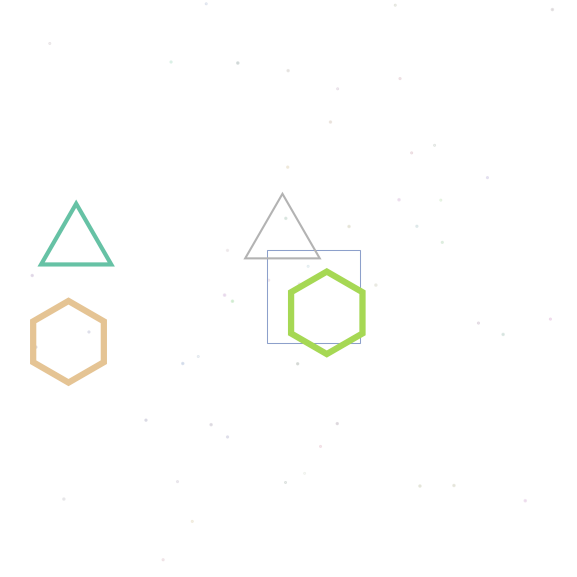[{"shape": "triangle", "thickness": 2, "radius": 0.35, "center": [0.132, 0.576]}, {"shape": "square", "thickness": 0.5, "radius": 0.4, "center": [0.542, 0.485]}, {"shape": "hexagon", "thickness": 3, "radius": 0.36, "center": [0.566, 0.457]}, {"shape": "hexagon", "thickness": 3, "radius": 0.35, "center": [0.119, 0.407]}, {"shape": "triangle", "thickness": 1, "radius": 0.37, "center": [0.489, 0.589]}]